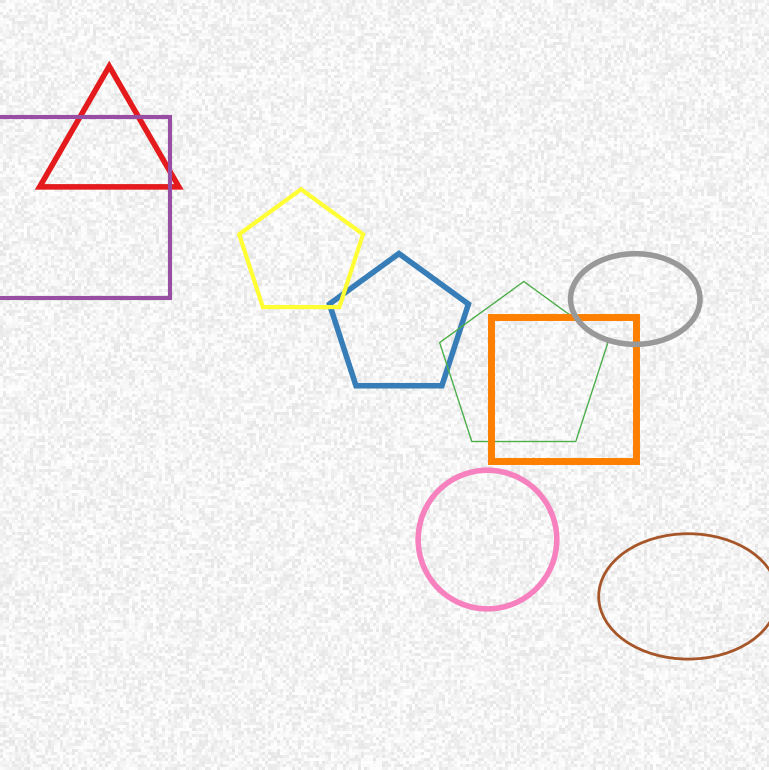[{"shape": "triangle", "thickness": 2, "radius": 0.52, "center": [0.142, 0.809]}, {"shape": "pentagon", "thickness": 2, "radius": 0.47, "center": [0.518, 0.576]}, {"shape": "pentagon", "thickness": 0.5, "radius": 0.57, "center": [0.68, 0.52]}, {"shape": "square", "thickness": 1.5, "radius": 0.59, "center": [0.103, 0.73]}, {"shape": "square", "thickness": 2.5, "radius": 0.47, "center": [0.732, 0.495]}, {"shape": "pentagon", "thickness": 1.5, "radius": 0.42, "center": [0.391, 0.67]}, {"shape": "oval", "thickness": 1, "radius": 0.58, "center": [0.894, 0.225]}, {"shape": "circle", "thickness": 2, "radius": 0.45, "center": [0.633, 0.299]}, {"shape": "oval", "thickness": 2, "radius": 0.42, "center": [0.825, 0.612]}]